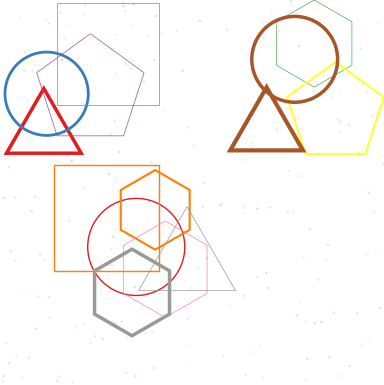[{"shape": "circle", "thickness": 1, "radius": 0.63, "center": [0.354, 0.359]}, {"shape": "triangle", "thickness": 2.5, "radius": 0.56, "center": [0.114, 0.658]}, {"shape": "circle", "thickness": 2, "radius": 0.54, "center": [0.121, 0.757]}, {"shape": "hexagon", "thickness": 0.5, "radius": 0.57, "center": [0.816, 0.887]}, {"shape": "square", "thickness": 0.5, "radius": 0.66, "center": [0.281, 0.859]}, {"shape": "pentagon", "thickness": 0.5, "radius": 0.73, "center": [0.235, 0.766]}, {"shape": "square", "thickness": 1, "radius": 0.69, "center": [0.276, 0.433]}, {"shape": "hexagon", "thickness": 1.5, "radius": 0.52, "center": [0.403, 0.455]}, {"shape": "pentagon", "thickness": 1.5, "radius": 0.66, "center": [0.871, 0.707]}, {"shape": "triangle", "thickness": 3, "radius": 0.55, "center": [0.692, 0.664]}, {"shape": "circle", "thickness": 2.5, "radius": 0.56, "center": [0.765, 0.846]}, {"shape": "hexagon", "thickness": 0.5, "radius": 0.63, "center": [0.429, 0.301]}, {"shape": "hexagon", "thickness": 2.5, "radius": 0.56, "center": [0.343, 0.24]}, {"shape": "triangle", "thickness": 0.5, "radius": 0.73, "center": [0.486, 0.318]}]